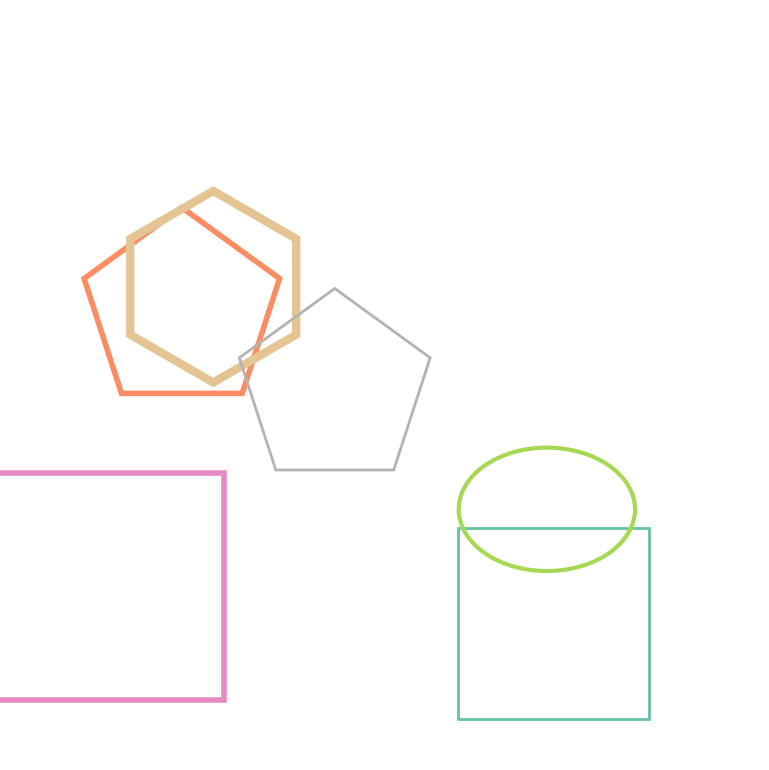[{"shape": "square", "thickness": 1, "radius": 0.62, "center": [0.719, 0.19]}, {"shape": "pentagon", "thickness": 2, "radius": 0.67, "center": [0.236, 0.597]}, {"shape": "square", "thickness": 2, "radius": 0.74, "center": [0.144, 0.238]}, {"shape": "oval", "thickness": 1.5, "radius": 0.57, "center": [0.71, 0.339]}, {"shape": "hexagon", "thickness": 3, "radius": 0.62, "center": [0.277, 0.628]}, {"shape": "pentagon", "thickness": 1, "radius": 0.65, "center": [0.435, 0.495]}]